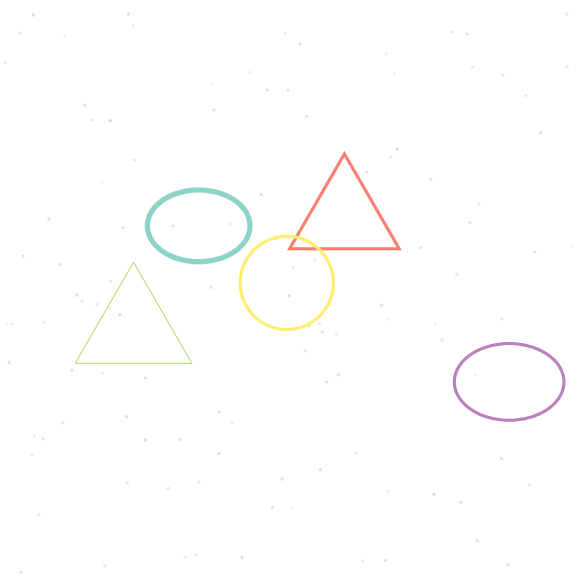[{"shape": "oval", "thickness": 2.5, "radius": 0.44, "center": [0.344, 0.608]}, {"shape": "triangle", "thickness": 1.5, "radius": 0.55, "center": [0.596, 0.623]}, {"shape": "triangle", "thickness": 0.5, "radius": 0.58, "center": [0.231, 0.428]}, {"shape": "oval", "thickness": 1.5, "radius": 0.47, "center": [0.882, 0.338]}, {"shape": "circle", "thickness": 1.5, "radius": 0.4, "center": [0.497, 0.509]}]